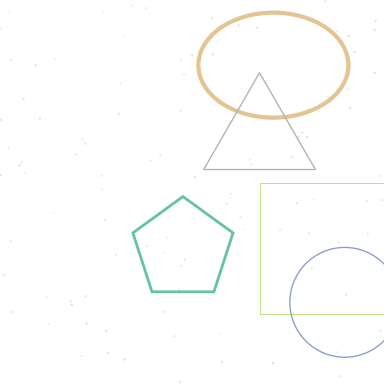[{"shape": "pentagon", "thickness": 2, "radius": 0.68, "center": [0.475, 0.353]}, {"shape": "circle", "thickness": 1, "radius": 0.71, "center": [0.895, 0.215]}, {"shape": "square", "thickness": 0.5, "radius": 0.85, "center": [0.844, 0.354]}, {"shape": "oval", "thickness": 3, "radius": 0.97, "center": [0.71, 0.831]}, {"shape": "triangle", "thickness": 1, "radius": 0.84, "center": [0.674, 0.643]}]